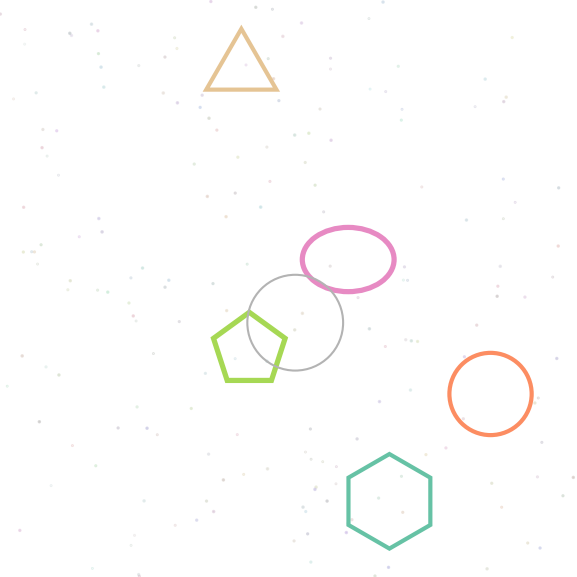[{"shape": "hexagon", "thickness": 2, "radius": 0.41, "center": [0.674, 0.131]}, {"shape": "circle", "thickness": 2, "radius": 0.36, "center": [0.849, 0.317]}, {"shape": "oval", "thickness": 2.5, "radius": 0.4, "center": [0.603, 0.55]}, {"shape": "pentagon", "thickness": 2.5, "radius": 0.33, "center": [0.432, 0.393]}, {"shape": "triangle", "thickness": 2, "radius": 0.35, "center": [0.418, 0.879]}, {"shape": "circle", "thickness": 1, "radius": 0.41, "center": [0.511, 0.44]}]